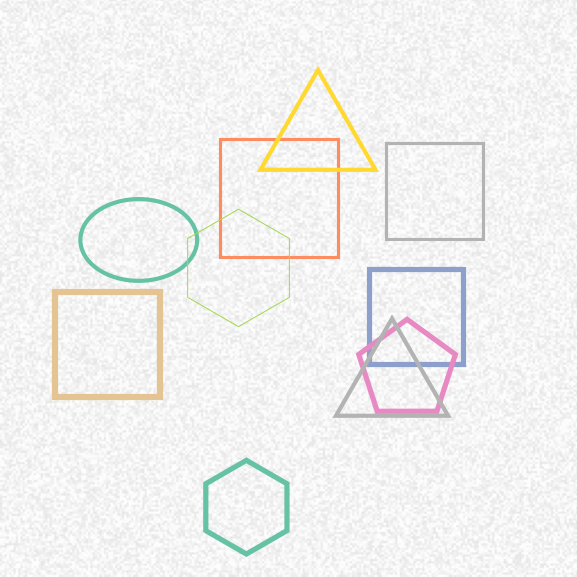[{"shape": "oval", "thickness": 2, "radius": 0.51, "center": [0.24, 0.584]}, {"shape": "hexagon", "thickness": 2.5, "radius": 0.41, "center": [0.427, 0.121]}, {"shape": "square", "thickness": 1.5, "radius": 0.51, "center": [0.483, 0.656]}, {"shape": "square", "thickness": 2.5, "radius": 0.41, "center": [0.721, 0.451]}, {"shape": "pentagon", "thickness": 2.5, "radius": 0.44, "center": [0.705, 0.358]}, {"shape": "hexagon", "thickness": 0.5, "radius": 0.51, "center": [0.413, 0.535]}, {"shape": "triangle", "thickness": 2, "radius": 0.58, "center": [0.551, 0.763]}, {"shape": "square", "thickness": 3, "radius": 0.45, "center": [0.187, 0.403]}, {"shape": "triangle", "thickness": 2, "radius": 0.56, "center": [0.679, 0.335]}, {"shape": "square", "thickness": 1.5, "radius": 0.42, "center": [0.753, 0.669]}]